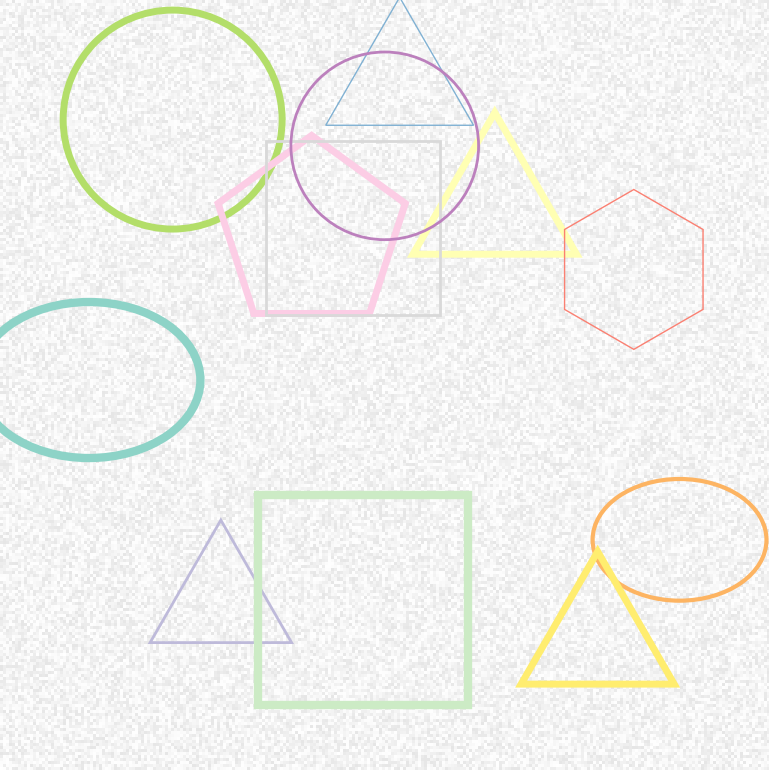[{"shape": "oval", "thickness": 3, "radius": 0.72, "center": [0.116, 0.506]}, {"shape": "triangle", "thickness": 2.5, "radius": 0.61, "center": [0.643, 0.731]}, {"shape": "triangle", "thickness": 1, "radius": 0.53, "center": [0.287, 0.218]}, {"shape": "hexagon", "thickness": 0.5, "radius": 0.52, "center": [0.823, 0.65]}, {"shape": "triangle", "thickness": 0.5, "radius": 0.55, "center": [0.519, 0.893]}, {"shape": "oval", "thickness": 1.5, "radius": 0.56, "center": [0.883, 0.299]}, {"shape": "circle", "thickness": 2.5, "radius": 0.71, "center": [0.224, 0.845]}, {"shape": "pentagon", "thickness": 2.5, "radius": 0.64, "center": [0.405, 0.696]}, {"shape": "square", "thickness": 1, "radius": 0.57, "center": [0.459, 0.704]}, {"shape": "circle", "thickness": 1, "radius": 0.61, "center": [0.5, 0.811]}, {"shape": "square", "thickness": 3, "radius": 0.68, "center": [0.472, 0.221]}, {"shape": "triangle", "thickness": 2.5, "radius": 0.57, "center": [0.776, 0.169]}]